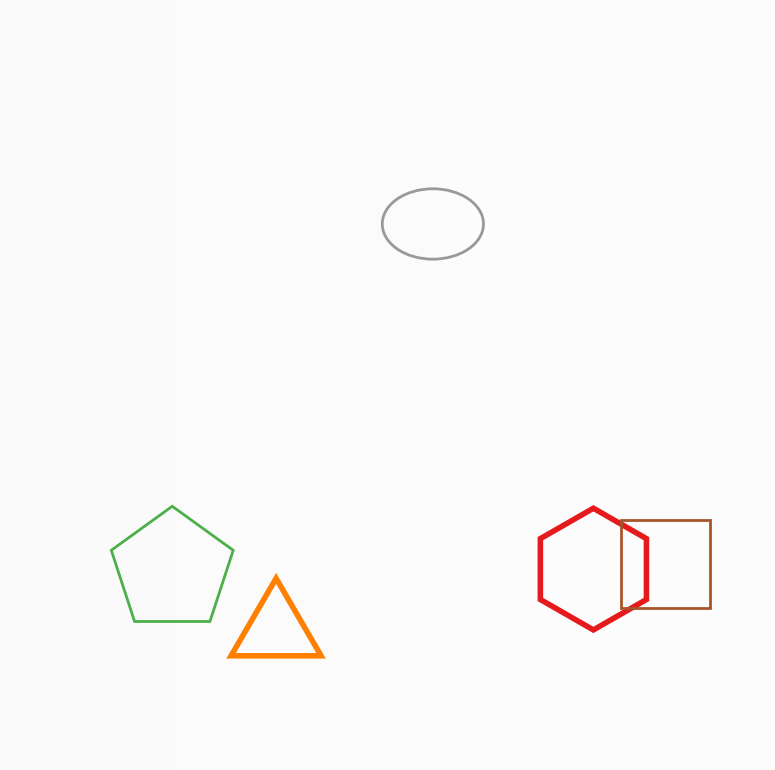[{"shape": "hexagon", "thickness": 2, "radius": 0.4, "center": [0.766, 0.261]}, {"shape": "pentagon", "thickness": 1, "radius": 0.41, "center": [0.222, 0.26]}, {"shape": "triangle", "thickness": 2, "radius": 0.34, "center": [0.356, 0.182]}, {"shape": "square", "thickness": 1, "radius": 0.29, "center": [0.859, 0.268]}, {"shape": "oval", "thickness": 1, "radius": 0.33, "center": [0.559, 0.709]}]